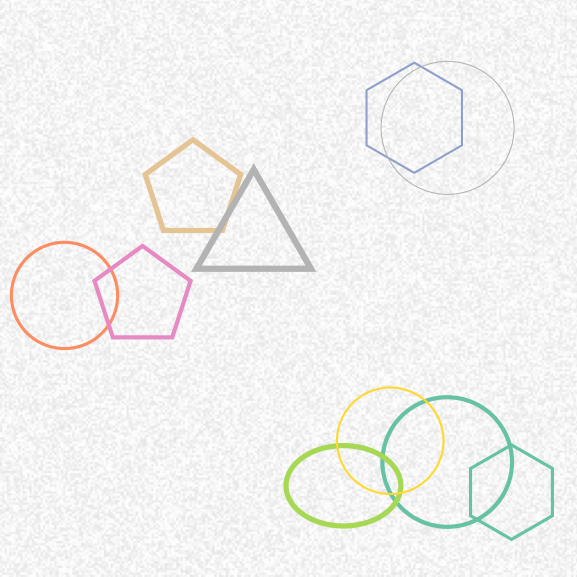[{"shape": "circle", "thickness": 2, "radius": 0.56, "center": [0.774, 0.199]}, {"shape": "hexagon", "thickness": 1.5, "radius": 0.41, "center": [0.886, 0.147]}, {"shape": "circle", "thickness": 1.5, "radius": 0.46, "center": [0.112, 0.488]}, {"shape": "hexagon", "thickness": 1, "radius": 0.48, "center": [0.717, 0.795]}, {"shape": "pentagon", "thickness": 2, "radius": 0.44, "center": [0.247, 0.486]}, {"shape": "oval", "thickness": 2.5, "radius": 0.5, "center": [0.595, 0.158]}, {"shape": "circle", "thickness": 1, "radius": 0.46, "center": [0.676, 0.236]}, {"shape": "pentagon", "thickness": 2.5, "radius": 0.43, "center": [0.334, 0.67]}, {"shape": "circle", "thickness": 0.5, "radius": 0.58, "center": [0.775, 0.778]}, {"shape": "triangle", "thickness": 3, "radius": 0.57, "center": [0.439, 0.591]}]